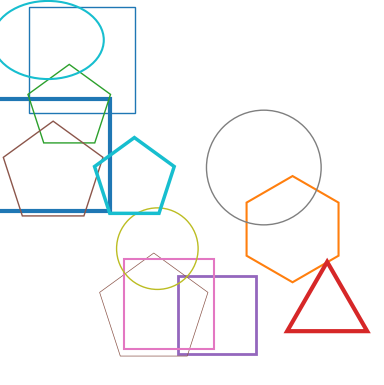[{"shape": "square", "thickness": 3, "radius": 0.73, "center": [0.141, 0.597]}, {"shape": "square", "thickness": 1, "radius": 0.69, "center": [0.213, 0.844]}, {"shape": "hexagon", "thickness": 1.5, "radius": 0.69, "center": [0.76, 0.405]}, {"shape": "pentagon", "thickness": 1, "radius": 0.56, "center": [0.18, 0.72]}, {"shape": "triangle", "thickness": 3, "radius": 0.6, "center": [0.85, 0.2]}, {"shape": "square", "thickness": 2, "radius": 0.51, "center": [0.564, 0.182]}, {"shape": "pentagon", "thickness": 1, "radius": 0.68, "center": [0.138, 0.549]}, {"shape": "pentagon", "thickness": 0.5, "radius": 0.74, "center": [0.399, 0.195]}, {"shape": "square", "thickness": 1.5, "radius": 0.59, "center": [0.44, 0.21]}, {"shape": "circle", "thickness": 1, "radius": 0.74, "center": [0.685, 0.565]}, {"shape": "circle", "thickness": 1, "radius": 0.53, "center": [0.409, 0.354]}, {"shape": "pentagon", "thickness": 2.5, "radius": 0.54, "center": [0.349, 0.534]}, {"shape": "oval", "thickness": 1.5, "radius": 0.72, "center": [0.125, 0.896]}]